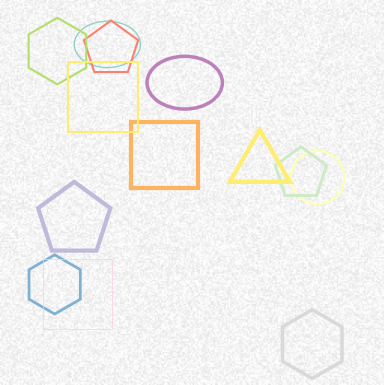[{"shape": "oval", "thickness": 1, "radius": 0.43, "center": [0.279, 0.885]}, {"shape": "circle", "thickness": 1.5, "radius": 0.35, "center": [0.825, 0.539]}, {"shape": "pentagon", "thickness": 3, "radius": 0.49, "center": [0.193, 0.429]}, {"shape": "pentagon", "thickness": 1.5, "radius": 0.37, "center": [0.288, 0.873]}, {"shape": "hexagon", "thickness": 2, "radius": 0.38, "center": [0.142, 0.261]}, {"shape": "square", "thickness": 3, "radius": 0.43, "center": [0.428, 0.598]}, {"shape": "hexagon", "thickness": 1.5, "radius": 0.43, "center": [0.149, 0.867]}, {"shape": "square", "thickness": 0.5, "radius": 0.45, "center": [0.202, 0.237]}, {"shape": "hexagon", "thickness": 2.5, "radius": 0.45, "center": [0.811, 0.106]}, {"shape": "oval", "thickness": 2.5, "radius": 0.49, "center": [0.48, 0.785]}, {"shape": "pentagon", "thickness": 2, "radius": 0.35, "center": [0.782, 0.549]}, {"shape": "triangle", "thickness": 3, "radius": 0.45, "center": [0.675, 0.573]}, {"shape": "square", "thickness": 1.5, "radius": 0.45, "center": [0.267, 0.747]}]